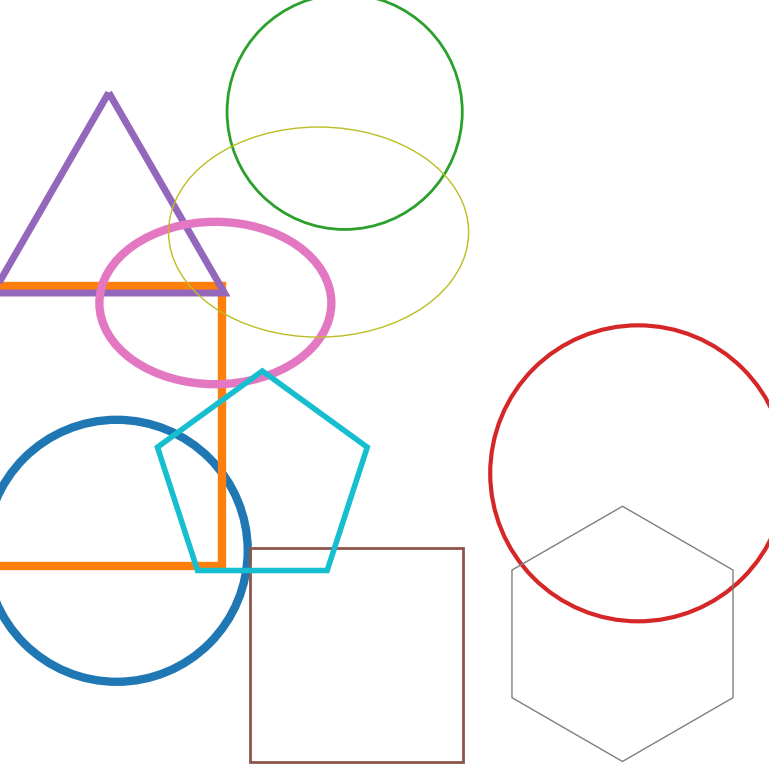[{"shape": "circle", "thickness": 3, "radius": 0.85, "center": [0.152, 0.285]}, {"shape": "square", "thickness": 3, "radius": 0.91, "center": [0.106, 0.447]}, {"shape": "circle", "thickness": 1, "radius": 0.76, "center": [0.448, 0.855]}, {"shape": "circle", "thickness": 1.5, "radius": 0.96, "center": [0.829, 0.385]}, {"shape": "triangle", "thickness": 2.5, "radius": 0.87, "center": [0.141, 0.706]}, {"shape": "square", "thickness": 1, "radius": 0.69, "center": [0.463, 0.15]}, {"shape": "oval", "thickness": 3, "radius": 0.75, "center": [0.28, 0.606]}, {"shape": "hexagon", "thickness": 0.5, "radius": 0.83, "center": [0.808, 0.177]}, {"shape": "oval", "thickness": 0.5, "radius": 0.97, "center": [0.414, 0.699]}, {"shape": "pentagon", "thickness": 2, "radius": 0.72, "center": [0.341, 0.375]}]